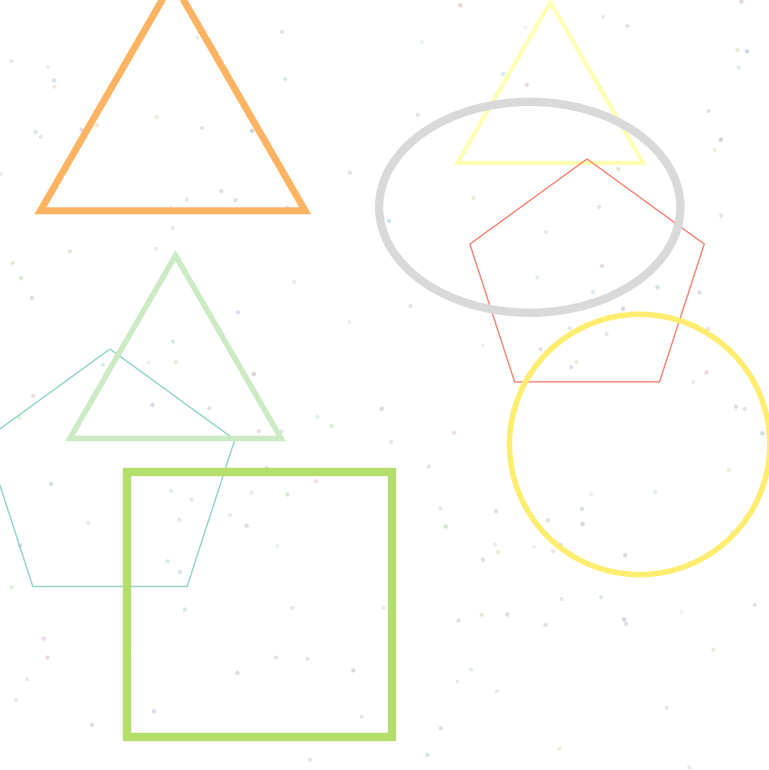[{"shape": "pentagon", "thickness": 0.5, "radius": 0.85, "center": [0.143, 0.376]}, {"shape": "triangle", "thickness": 1.5, "radius": 0.7, "center": [0.715, 0.858]}, {"shape": "pentagon", "thickness": 0.5, "radius": 0.8, "center": [0.762, 0.634]}, {"shape": "triangle", "thickness": 2.5, "radius": 0.99, "center": [0.224, 0.826]}, {"shape": "square", "thickness": 3, "radius": 0.86, "center": [0.337, 0.215]}, {"shape": "oval", "thickness": 3, "radius": 0.98, "center": [0.688, 0.731]}, {"shape": "triangle", "thickness": 2, "radius": 0.79, "center": [0.228, 0.51]}, {"shape": "circle", "thickness": 2, "radius": 0.85, "center": [0.831, 0.423]}]